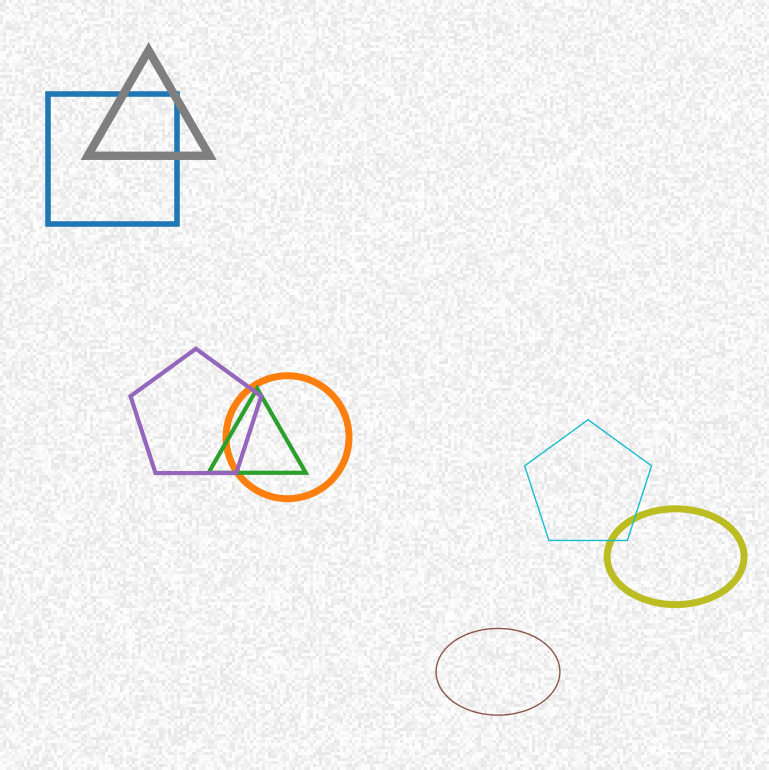[{"shape": "square", "thickness": 2, "radius": 0.42, "center": [0.146, 0.793]}, {"shape": "circle", "thickness": 2.5, "radius": 0.4, "center": [0.373, 0.432]}, {"shape": "triangle", "thickness": 1.5, "radius": 0.36, "center": [0.334, 0.422]}, {"shape": "pentagon", "thickness": 1.5, "radius": 0.45, "center": [0.254, 0.458]}, {"shape": "oval", "thickness": 0.5, "radius": 0.4, "center": [0.647, 0.128]}, {"shape": "triangle", "thickness": 3, "radius": 0.46, "center": [0.193, 0.843]}, {"shape": "oval", "thickness": 2.5, "radius": 0.44, "center": [0.877, 0.277]}, {"shape": "pentagon", "thickness": 0.5, "radius": 0.43, "center": [0.764, 0.368]}]